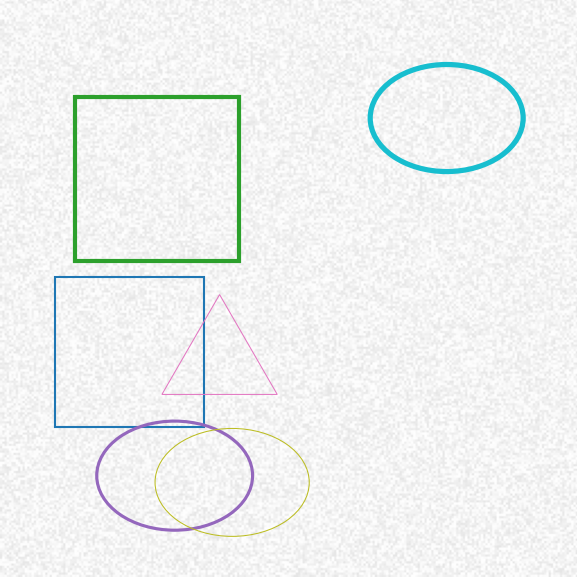[{"shape": "square", "thickness": 1, "radius": 0.65, "center": [0.224, 0.39]}, {"shape": "square", "thickness": 2, "radius": 0.71, "center": [0.273, 0.689]}, {"shape": "oval", "thickness": 1.5, "radius": 0.67, "center": [0.302, 0.175]}, {"shape": "triangle", "thickness": 0.5, "radius": 0.58, "center": [0.38, 0.374]}, {"shape": "oval", "thickness": 0.5, "radius": 0.67, "center": [0.402, 0.164]}, {"shape": "oval", "thickness": 2.5, "radius": 0.66, "center": [0.773, 0.795]}]